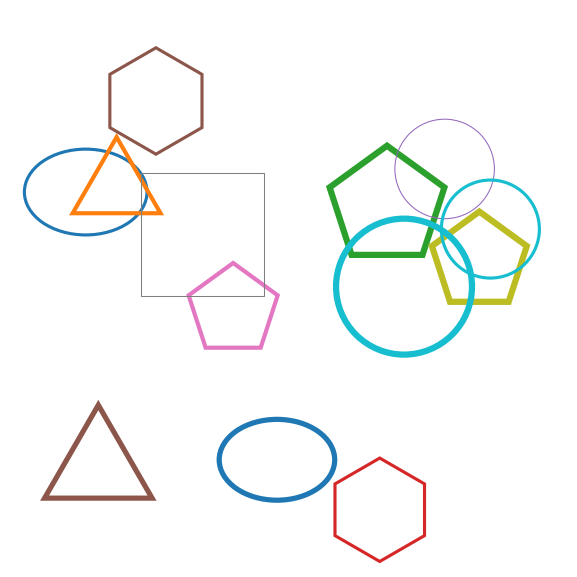[{"shape": "oval", "thickness": 2.5, "radius": 0.5, "center": [0.48, 0.203]}, {"shape": "oval", "thickness": 1.5, "radius": 0.53, "center": [0.148, 0.667]}, {"shape": "triangle", "thickness": 2, "radius": 0.44, "center": [0.202, 0.674]}, {"shape": "pentagon", "thickness": 3, "radius": 0.52, "center": [0.67, 0.642]}, {"shape": "hexagon", "thickness": 1.5, "radius": 0.45, "center": [0.658, 0.116]}, {"shape": "circle", "thickness": 0.5, "radius": 0.43, "center": [0.77, 0.707]}, {"shape": "hexagon", "thickness": 1.5, "radius": 0.46, "center": [0.27, 0.824]}, {"shape": "triangle", "thickness": 2.5, "radius": 0.54, "center": [0.17, 0.19]}, {"shape": "pentagon", "thickness": 2, "radius": 0.41, "center": [0.404, 0.463]}, {"shape": "square", "thickness": 0.5, "radius": 0.53, "center": [0.351, 0.592]}, {"shape": "pentagon", "thickness": 3, "radius": 0.43, "center": [0.83, 0.546]}, {"shape": "circle", "thickness": 3, "radius": 0.59, "center": [0.7, 0.503]}, {"shape": "circle", "thickness": 1.5, "radius": 0.42, "center": [0.849, 0.602]}]